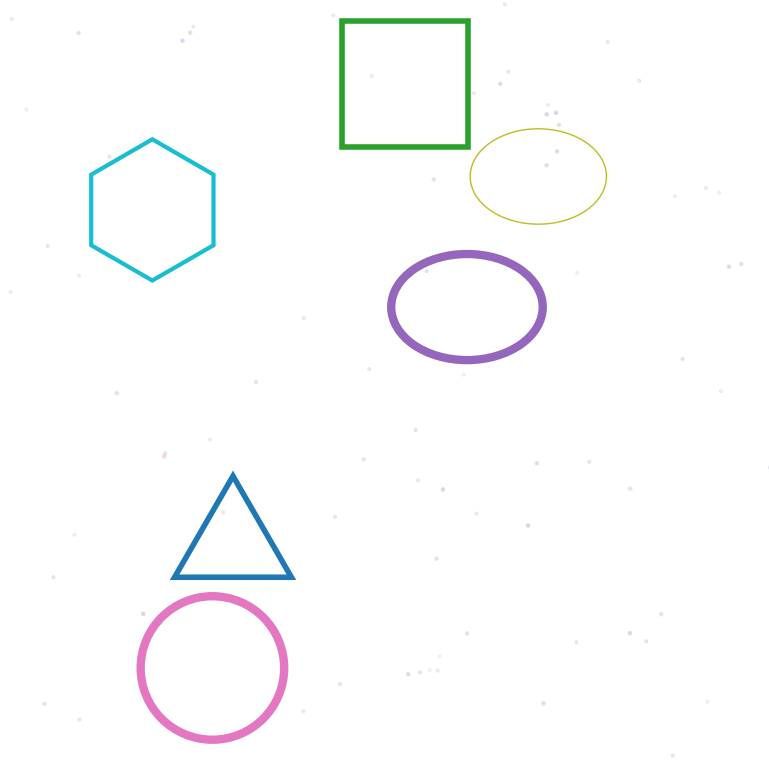[{"shape": "triangle", "thickness": 2, "radius": 0.44, "center": [0.303, 0.294]}, {"shape": "square", "thickness": 2, "radius": 0.41, "center": [0.526, 0.891]}, {"shape": "oval", "thickness": 3, "radius": 0.49, "center": [0.606, 0.601]}, {"shape": "circle", "thickness": 3, "radius": 0.47, "center": [0.276, 0.133]}, {"shape": "oval", "thickness": 0.5, "radius": 0.44, "center": [0.699, 0.771]}, {"shape": "hexagon", "thickness": 1.5, "radius": 0.46, "center": [0.198, 0.727]}]